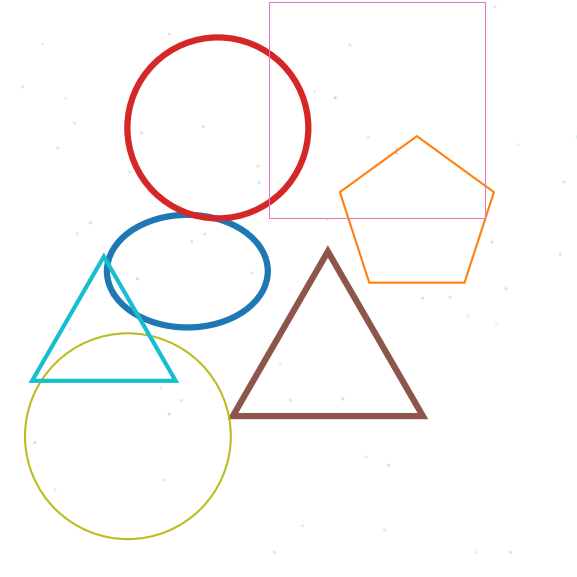[{"shape": "oval", "thickness": 3, "radius": 0.7, "center": [0.324, 0.53]}, {"shape": "pentagon", "thickness": 1, "radius": 0.7, "center": [0.722, 0.623]}, {"shape": "circle", "thickness": 3, "radius": 0.78, "center": [0.377, 0.778]}, {"shape": "triangle", "thickness": 3, "radius": 0.95, "center": [0.568, 0.374]}, {"shape": "square", "thickness": 0.5, "radius": 0.94, "center": [0.653, 0.809]}, {"shape": "circle", "thickness": 1, "radius": 0.89, "center": [0.221, 0.244]}, {"shape": "triangle", "thickness": 2, "radius": 0.72, "center": [0.18, 0.411]}]